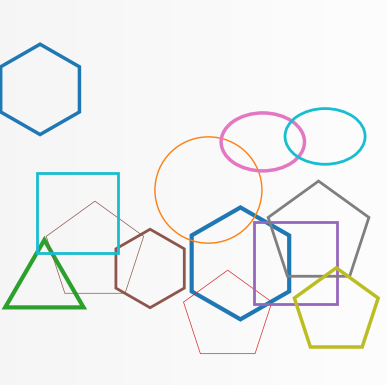[{"shape": "hexagon", "thickness": 3, "radius": 0.73, "center": [0.62, 0.316]}, {"shape": "hexagon", "thickness": 2.5, "radius": 0.59, "center": [0.103, 0.768]}, {"shape": "circle", "thickness": 1, "radius": 0.69, "center": [0.538, 0.506]}, {"shape": "triangle", "thickness": 3, "radius": 0.58, "center": [0.114, 0.26]}, {"shape": "pentagon", "thickness": 0.5, "radius": 0.6, "center": [0.588, 0.178]}, {"shape": "square", "thickness": 2, "radius": 0.54, "center": [0.762, 0.317]}, {"shape": "pentagon", "thickness": 0.5, "radius": 0.66, "center": [0.245, 0.345]}, {"shape": "hexagon", "thickness": 2, "radius": 0.51, "center": [0.387, 0.303]}, {"shape": "oval", "thickness": 2.5, "radius": 0.54, "center": [0.678, 0.631]}, {"shape": "pentagon", "thickness": 2, "radius": 0.68, "center": [0.822, 0.393]}, {"shape": "pentagon", "thickness": 2.5, "radius": 0.57, "center": [0.868, 0.191]}, {"shape": "oval", "thickness": 2, "radius": 0.52, "center": [0.839, 0.646]}, {"shape": "square", "thickness": 2, "radius": 0.52, "center": [0.2, 0.448]}]